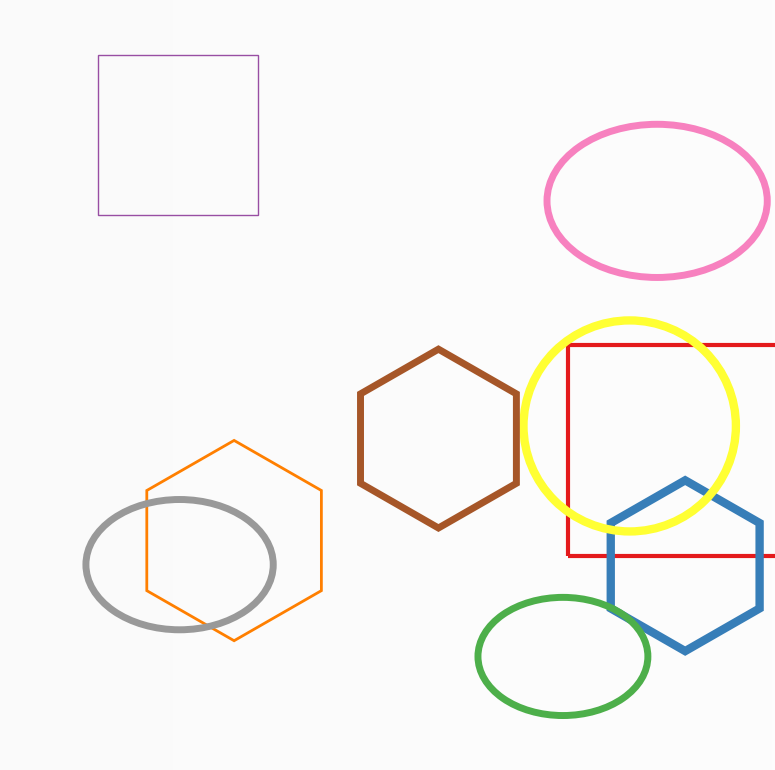[{"shape": "square", "thickness": 1.5, "radius": 0.69, "center": [0.871, 0.415]}, {"shape": "hexagon", "thickness": 3, "radius": 0.55, "center": [0.884, 0.265]}, {"shape": "oval", "thickness": 2.5, "radius": 0.55, "center": [0.726, 0.147]}, {"shape": "square", "thickness": 0.5, "radius": 0.52, "center": [0.229, 0.825]}, {"shape": "hexagon", "thickness": 1, "radius": 0.65, "center": [0.302, 0.298]}, {"shape": "circle", "thickness": 3, "radius": 0.69, "center": [0.813, 0.447]}, {"shape": "hexagon", "thickness": 2.5, "radius": 0.58, "center": [0.566, 0.43]}, {"shape": "oval", "thickness": 2.5, "radius": 0.71, "center": [0.848, 0.739]}, {"shape": "oval", "thickness": 2.5, "radius": 0.6, "center": [0.232, 0.267]}]